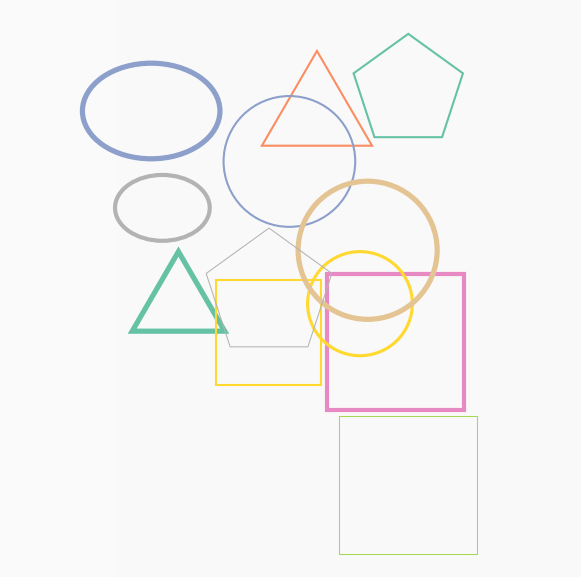[{"shape": "pentagon", "thickness": 1, "radius": 0.49, "center": [0.702, 0.842]}, {"shape": "triangle", "thickness": 2.5, "radius": 0.46, "center": [0.307, 0.472]}, {"shape": "triangle", "thickness": 1, "radius": 0.55, "center": [0.545, 0.802]}, {"shape": "circle", "thickness": 1, "radius": 0.57, "center": [0.498, 0.72]}, {"shape": "oval", "thickness": 2.5, "radius": 0.59, "center": [0.26, 0.807]}, {"shape": "square", "thickness": 2, "radius": 0.59, "center": [0.681, 0.407]}, {"shape": "square", "thickness": 0.5, "radius": 0.59, "center": [0.703, 0.159]}, {"shape": "circle", "thickness": 1.5, "radius": 0.45, "center": [0.619, 0.473]}, {"shape": "square", "thickness": 1, "radius": 0.45, "center": [0.462, 0.424]}, {"shape": "circle", "thickness": 2.5, "radius": 0.6, "center": [0.632, 0.566]}, {"shape": "oval", "thickness": 2, "radius": 0.41, "center": [0.279, 0.639]}, {"shape": "pentagon", "thickness": 0.5, "radius": 0.57, "center": [0.463, 0.49]}]